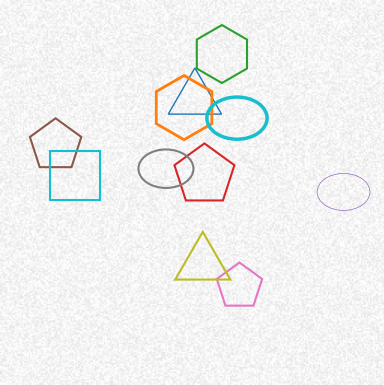[{"shape": "triangle", "thickness": 1, "radius": 0.4, "center": [0.506, 0.744]}, {"shape": "hexagon", "thickness": 2, "radius": 0.42, "center": [0.478, 0.72]}, {"shape": "hexagon", "thickness": 1.5, "radius": 0.38, "center": [0.576, 0.86]}, {"shape": "pentagon", "thickness": 1.5, "radius": 0.41, "center": [0.531, 0.546]}, {"shape": "oval", "thickness": 0.5, "radius": 0.34, "center": [0.892, 0.501]}, {"shape": "pentagon", "thickness": 1.5, "radius": 0.35, "center": [0.144, 0.623]}, {"shape": "pentagon", "thickness": 1.5, "radius": 0.31, "center": [0.622, 0.256]}, {"shape": "oval", "thickness": 1.5, "radius": 0.36, "center": [0.431, 0.562]}, {"shape": "triangle", "thickness": 1.5, "radius": 0.41, "center": [0.527, 0.315]}, {"shape": "square", "thickness": 1.5, "radius": 0.32, "center": [0.195, 0.544]}, {"shape": "oval", "thickness": 2.5, "radius": 0.39, "center": [0.616, 0.693]}]